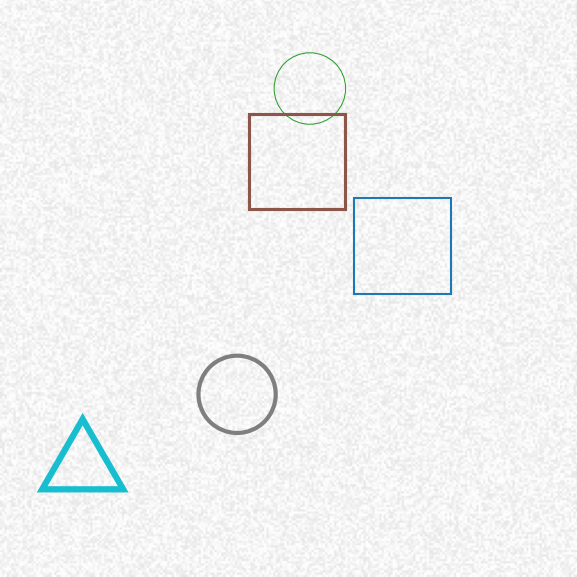[{"shape": "square", "thickness": 1, "radius": 0.42, "center": [0.697, 0.573]}, {"shape": "circle", "thickness": 0.5, "radius": 0.31, "center": [0.537, 0.846]}, {"shape": "square", "thickness": 1.5, "radius": 0.41, "center": [0.514, 0.72]}, {"shape": "circle", "thickness": 2, "radius": 0.33, "center": [0.411, 0.316]}, {"shape": "triangle", "thickness": 3, "radius": 0.41, "center": [0.143, 0.192]}]